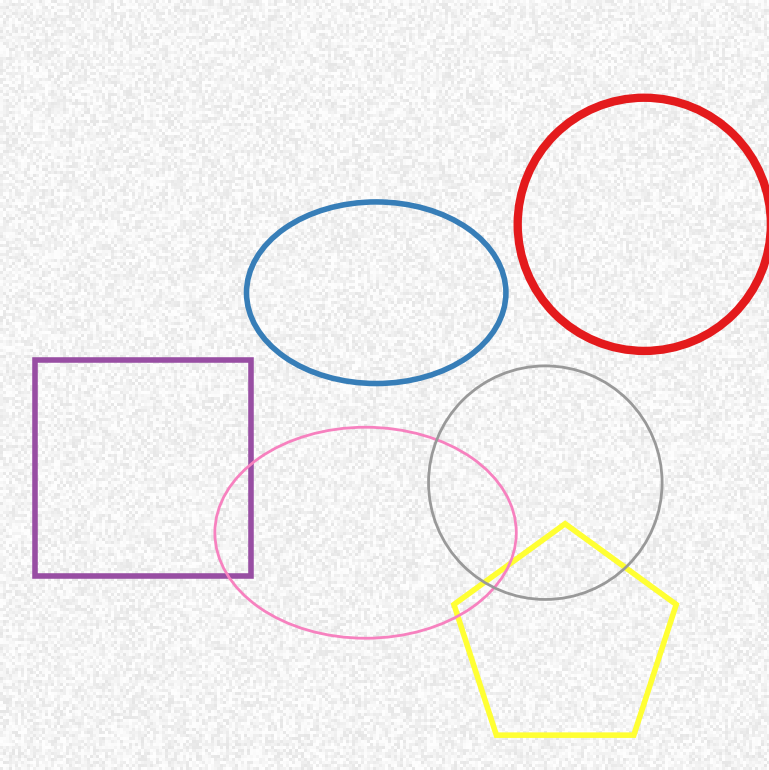[{"shape": "circle", "thickness": 3, "radius": 0.82, "center": [0.837, 0.709]}, {"shape": "oval", "thickness": 2, "radius": 0.84, "center": [0.489, 0.62]}, {"shape": "square", "thickness": 2, "radius": 0.7, "center": [0.186, 0.392]}, {"shape": "pentagon", "thickness": 2, "radius": 0.76, "center": [0.734, 0.168]}, {"shape": "oval", "thickness": 1, "radius": 0.98, "center": [0.475, 0.308]}, {"shape": "circle", "thickness": 1, "radius": 0.76, "center": [0.708, 0.373]}]